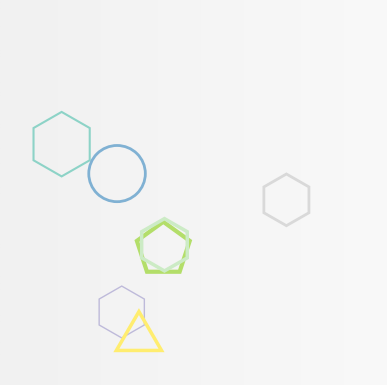[{"shape": "hexagon", "thickness": 1.5, "radius": 0.42, "center": [0.159, 0.626]}, {"shape": "hexagon", "thickness": 1, "radius": 0.34, "center": [0.314, 0.19]}, {"shape": "circle", "thickness": 2, "radius": 0.36, "center": [0.302, 0.549]}, {"shape": "pentagon", "thickness": 3, "radius": 0.36, "center": [0.421, 0.352]}, {"shape": "hexagon", "thickness": 2, "radius": 0.34, "center": [0.739, 0.481]}, {"shape": "hexagon", "thickness": 2.5, "radius": 0.34, "center": [0.424, 0.364]}, {"shape": "triangle", "thickness": 2.5, "radius": 0.34, "center": [0.359, 0.123]}]